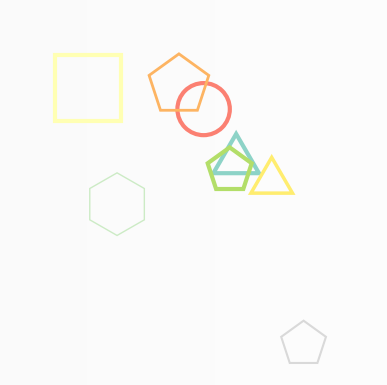[{"shape": "triangle", "thickness": 3, "radius": 0.34, "center": [0.609, 0.584]}, {"shape": "square", "thickness": 3, "radius": 0.42, "center": [0.227, 0.771]}, {"shape": "circle", "thickness": 3, "radius": 0.34, "center": [0.525, 0.717]}, {"shape": "pentagon", "thickness": 2, "radius": 0.41, "center": [0.462, 0.779]}, {"shape": "pentagon", "thickness": 3, "radius": 0.3, "center": [0.593, 0.557]}, {"shape": "pentagon", "thickness": 1.5, "radius": 0.3, "center": [0.783, 0.106]}, {"shape": "hexagon", "thickness": 1, "radius": 0.41, "center": [0.302, 0.47]}, {"shape": "triangle", "thickness": 2.5, "radius": 0.31, "center": [0.701, 0.529]}]